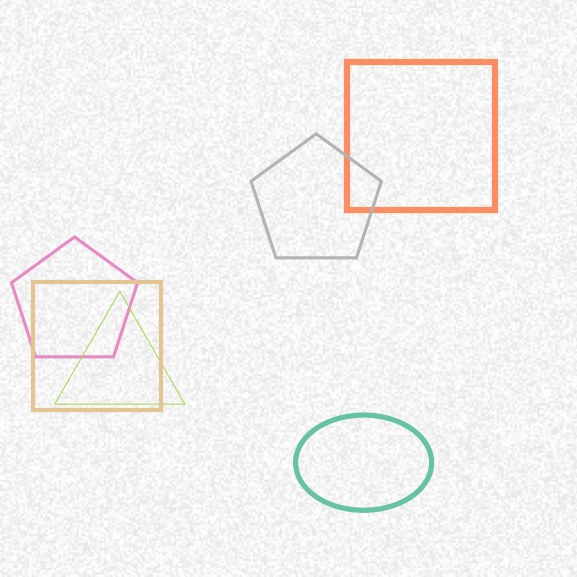[{"shape": "oval", "thickness": 2.5, "radius": 0.59, "center": [0.63, 0.198]}, {"shape": "square", "thickness": 3, "radius": 0.64, "center": [0.729, 0.763]}, {"shape": "pentagon", "thickness": 1.5, "radius": 0.57, "center": [0.129, 0.474]}, {"shape": "triangle", "thickness": 0.5, "radius": 0.65, "center": [0.207, 0.364]}, {"shape": "square", "thickness": 2, "radius": 0.55, "center": [0.168, 0.399]}, {"shape": "pentagon", "thickness": 1.5, "radius": 0.59, "center": [0.548, 0.649]}]